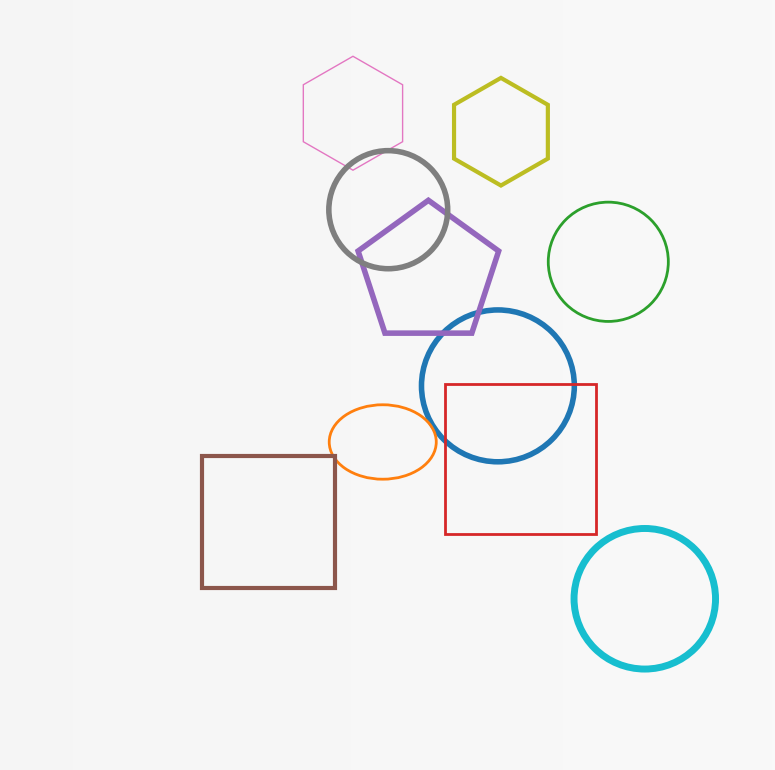[{"shape": "circle", "thickness": 2, "radius": 0.49, "center": [0.642, 0.499]}, {"shape": "oval", "thickness": 1, "radius": 0.35, "center": [0.494, 0.426]}, {"shape": "circle", "thickness": 1, "radius": 0.39, "center": [0.785, 0.66]}, {"shape": "square", "thickness": 1, "radius": 0.49, "center": [0.671, 0.404]}, {"shape": "pentagon", "thickness": 2, "radius": 0.48, "center": [0.553, 0.644]}, {"shape": "square", "thickness": 1.5, "radius": 0.43, "center": [0.347, 0.322]}, {"shape": "hexagon", "thickness": 0.5, "radius": 0.37, "center": [0.455, 0.853]}, {"shape": "circle", "thickness": 2, "radius": 0.38, "center": [0.501, 0.728]}, {"shape": "hexagon", "thickness": 1.5, "radius": 0.35, "center": [0.646, 0.829]}, {"shape": "circle", "thickness": 2.5, "radius": 0.46, "center": [0.832, 0.222]}]